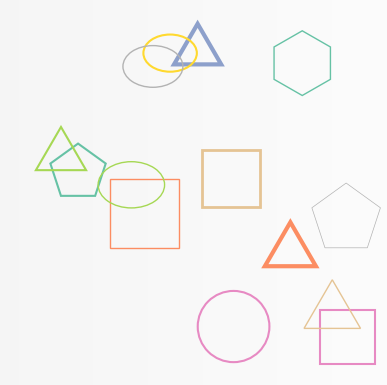[{"shape": "pentagon", "thickness": 1.5, "radius": 0.38, "center": [0.201, 0.552]}, {"shape": "hexagon", "thickness": 1, "radius": 0.42, "center": [0.78, 0.836]}, {"shape": "triangle", "thickness": 3, "radius": 0.38, "center": [0.749, 0.347]}, {"shape": "square", "thickness": 1, "radius": 0.45, "center": [0.372, 0.445]}, {"shape": "triangle", "thickness": 3, "radius": 0.35, "center": [0.51, 0.868]}, {"shape": "square", "thickness": 1.5, "radius": 0.35, "center": [0.898, 0.125]}, {"shape": "circle", "thickness": 1.5, "radius": 0.46, "center": [0.603, 0.152]}, {"shape": "triangle", "thickness": 1.5, "radius": 0.37, "center": [0.157, 0.595]}, {"shape": "oval", "thickness": 1, "radius": 0.43, "center": [0.339, 0.52]}, {"shape": "oval", "thickness": 1.5, "radius": 0.34, "center": [0.439, 0.862]}, {"shape": "square", "thickness": 2, "radius": 0.37, "center": [0.597, 0.536]}, {"shape": "triangle", "thickness": 1, "radius": 0.42, "center": [0.858, 0.189]}, {"shape": "oval", "thickness": 1, "radius": 0.39, "center": [0.395, 0.827]}, {"shape": "pentagon", "thickness": 0.5, "radius": 0.46, "center": [0.893, 0.432]}]